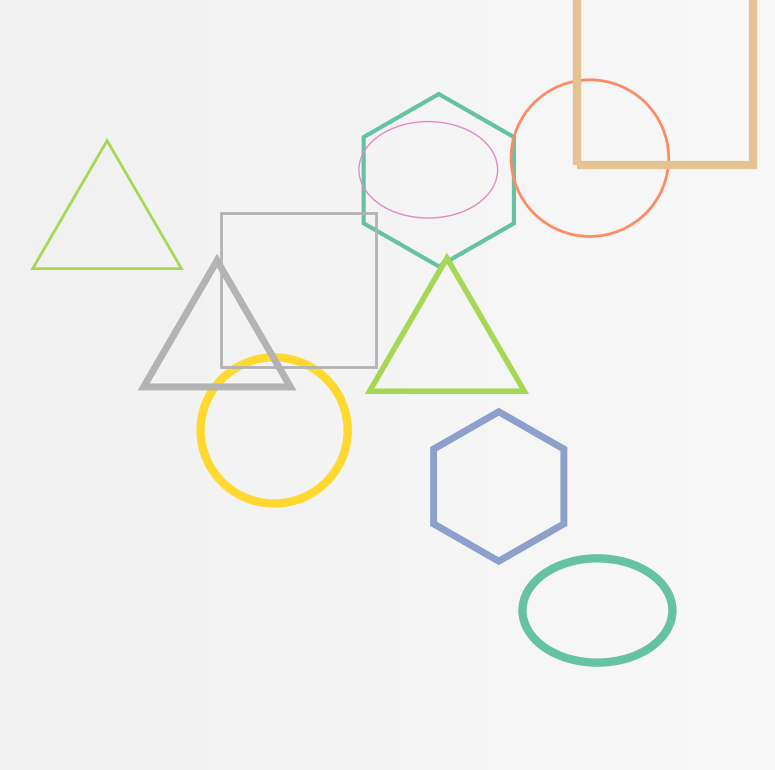[{"shape": "hexagon", "thickness": 1.5, "radius": 0.56, "center": [0.566, 0.766]}, {"shape": "oval", "thickness": 3, "radius": 0.48, "center": [0.771, 0.207]}, {"shape": "circle", "thickness": 1, "radius": 0.51, "center": [0.761, 0.795]}, {"shape": "hexagon", "thickness": 2.5, "radius": 0.49, "center": [0.644, 0.368]}, {"shape": "oval", "thickness": 0.5, "radius": 0.45, "center": [0.553, 0.779]}, {"shape": "triangle", "thickness": 2, "radius": 0.58, "center": [0.577, 0.55]}, {"shape": "triangle", "thickness": 1, "radius": 0.55, "center": [0.138, 0.707]}, {"shape": "circle", "thickness": 3, "radius": 0.47, "center": [0.354, 0.441]}, {"shape": "square", "thickness": 3, "radius": 0.57, "center": [0.858, 0.9]}, {"shape": "triangle", "thickness": 2.5, "radius": 0.55, "center": [0.28, 0.552]}, {"shape": "square", "thickness": 1, "radius": 0.5, "center": [0.385, 0.624]}]